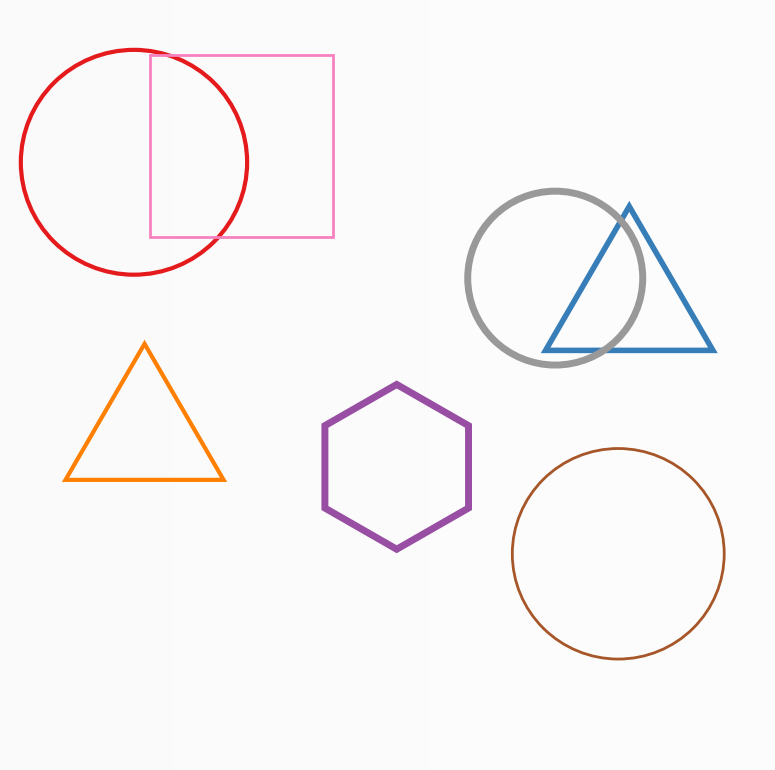[{"shape": "circle", "thickness": 1.5, "radius": 0.73, "center": [0.173, 0.789]}, {"shape": "triangle", "thickness": 2, "radius": 0.62, "center": [0.812, 0.607]}, {"shape": "hexagon", "thickness": 2.5, "radius": 0.53, "center": [0.512, 0.394]}, {"shape": "triangle", "thickness": 1.5, "radius": 0.59, "center": [0.187, 0.436]}, {"shape": "circle", "thickness": 1, "radius": 0.68, "center": [0.798, 0.281]}, {"shape": "square", "thickness": 1, "radius": 0.59, "center": [0.312, 0.81]}, {"shape": "circle", "thickness": 2.5, "radius": 0.56, "center": [0.716, 0.639]}]